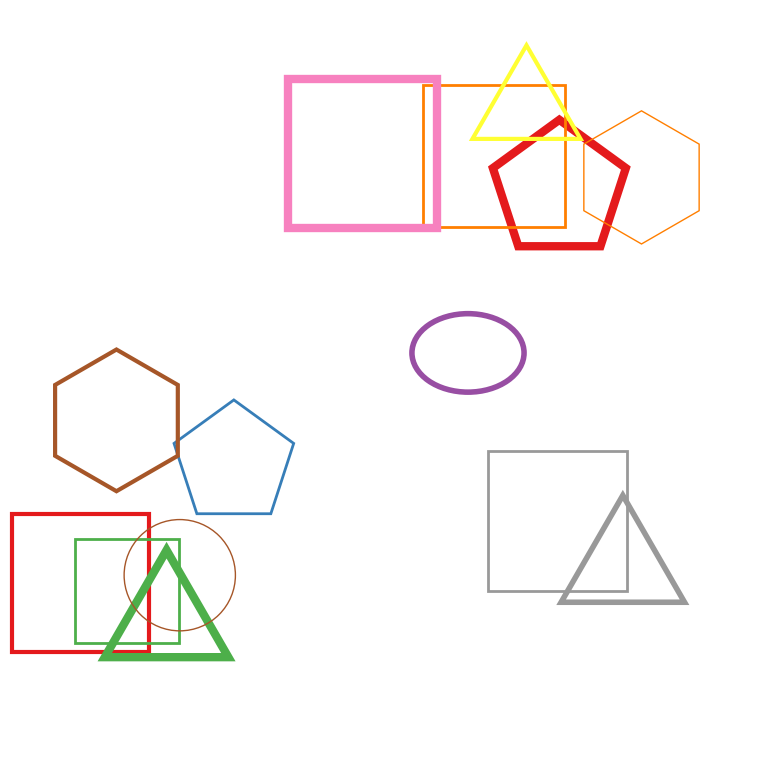[{"shape": "pentagon", "thickness": 3, "radius": 0.45, "center": [0.726, 0.754]}, {"shape": "square", "thickness": 1.5, "radius": 0.45, "center": [0.105, 0.243]}, {"shape": "pentagon", "thickness": 1, "radius": 0.41, "center": [0.304, 0.399]}, {"shape": "square", "thickness": 1, "radius": 0.34, "center": [0.165, 0.233]}, {"shape": "triangle", "thickness": 3, "radius": 0.46, "center": [0.216, 0.193]}, {"shape": "oval", "thickness": 2, "radius": 0.36, "center": [0.608, 0.542]}, {"shape": "hexagon", "thickness": 0.5, "radius": 0.43, "center": [0.833, 0.77]}, {"shape": "square", "thickness": 1, "radius": 0.46, "center": [0.641, 0.798]}, {"shape": "triangle", "thickness": 1.5, "radius": 0.41, "center": [0.684, 0.86]}, {"shape": "hexagon", "thickness": 1.5, "radius": 0.46, "center": [0.151, 0.454]}, {"shape": "circle", "thickness": 0.5, "radius": 0.36, "center": [0.233, 0.253]}, {"shape": "square", "thickness": 3, "radius": 0.48, "center": [0.471, 0.801]}, {"shape": "square", "thickness": 1, "radius": 0.45, "center": [0.724, 0.323]}, {"shape": "triangle", "thickness": 2, "radius": 0.46, "center": [0.809, 0.264]}]